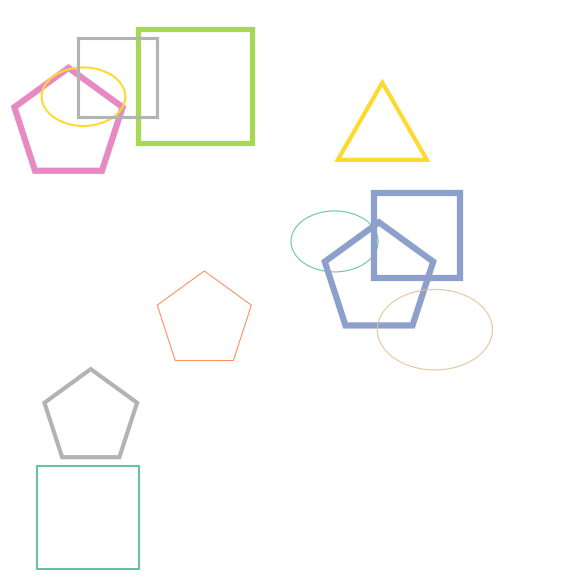[{"shape": "oval", "thickness": 0.5, "radius": 0.38, "center": [0.579, 0.581]}, {"shape": "square", "thickness": 1, "radius": 0.44, "center": [0.152, 0.103]}, {"shape": "pentagon", "thickness": 0.5, "radius": 0.43, "center": [0.354, 0.444]}, {"shape": "pentagon", "thickness": 3, "radius": 0.49, "center": [0.656, 0.516]}, {"shape": "square", "thickness": 3, "radius": 0.37, "center": [0.722, 0.592]}, {"shape": "pentagon", "thickness": 3, "radius": 0.49, "center": [0.119, 0.783]}, {"shape": "square", "thickness": 2.5, "radius": 0.49, "center": [0.338, 0.85]}, {"shape": "triangle", "thickness": 2, "radius": 0.45, "center": [0.662, 0.767]}, {"shape": "oval", "thickness": 1, "radius": 0.36, "center": [0.145, 0.832]}, {"shape": "oval", "thickness": 0.5, "radius": 0.5, "center": [0.753, 0.428]}, {"shape": "square", "thickness": 1.5, "radius": 0.34, "center": [0.203, 0.865]}, {"shape": "pentagon", "thickness": 2, "radius": 0.42, "center": [0.157, 0.276]}]